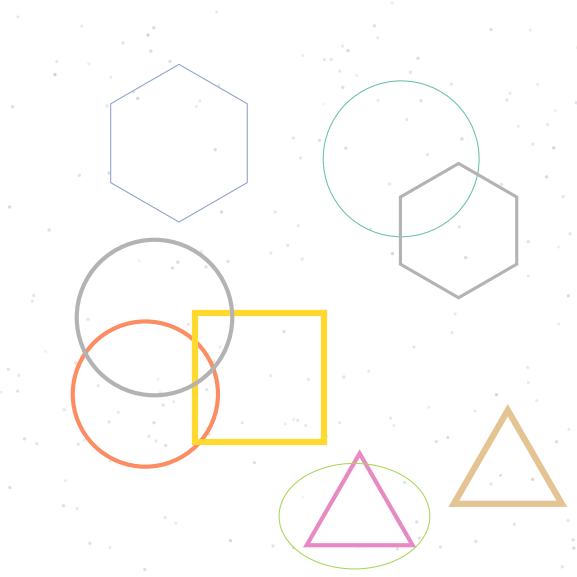[{"shape": "circle", "thickness": 0.5, "radius": 0.67, "center": [0.695, 0.724]}, {"shape": "circle", "thickness": 2, "radius": 0.63, "center": [0.252, 0.317]}, {"shape": "hexagon", "thickness": 0.5, "radius": 0.68, "center": [0.31, 0.751]}, {"shape": "triangle", "thickness": 2, "radius": 0.53, "center": [0.623, 0.108]}, {"shape": "oval", "thickness": 0.5, "radius": 0.65, "center": [0.614, 0.105]}, {"shape": "square", "thickness": 3, "radius": 0.56, "center": [0.45, 0.345]}, {"shape": "triangle", "thickness": 3, "radius": 0.54, "center": [0.879, 0.181]}, {"shape": "hexagon", "thickness": 1.5, "radius": 0.58, "center": [0.794, 0.6]}, {"shape": "circle", "thickness": 2, "radius": 0.67, "center": [0.268, 0.449]}]